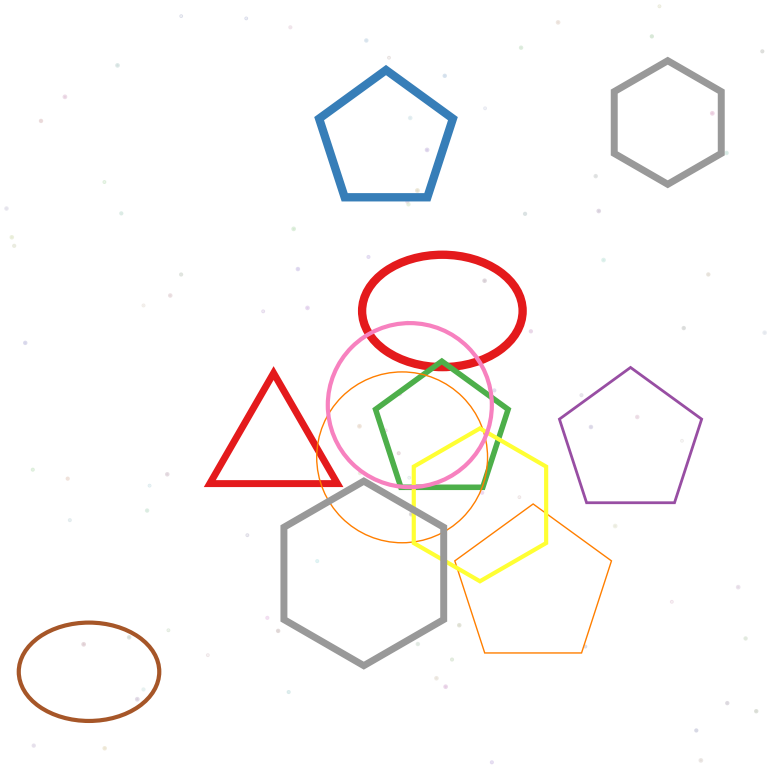[{"shape": "oval", "thickness": 3, "radius": 0.52, "center": [0.575, 0.596]}, {"shape": "triangle", "thickness": 2.5, "radius": 0.48, "center": [0.355, 0.42]}, {"shape": "pentagon", "thickness": 3, "radius": 0.46, "center": [0.501, 0.818]}, {"shape": "pentagon", "thickness": 2, "radius": 0.45, "center": [0.574, 0.44]}, {"shape": "pentagon", "thickness": 1, "radius": 0.49, "center": [0.819, 0.426]}, {"shape": "circle", "thickness": 0.5, "radius": 0.55, "center": [0.522, 0.406]}, {"shape": "pentagon", "thickness": 0.5, "radius": 0.53, "center": [0.692, 0.239]}, {"shape": "hexagon", "thickness": 1.5, "radius": 0.5, "center": [0.623, 0.344]}, {"shape": "oval", "thickness": 1.5, "radius": 0.46, "center": [0.116, 0.128]}, {"shape": "circle", "thickness": 1.5, "radius": 0.53, "center": [0.532, 0.474]}, {"shape": "hexagon", "thickness": 2.5, "radius": 0.6, "center": [0.472, 0.255]}, {"shape": "hexagon", "thickness": 2.5, "radius": 0.4, "center": [0.867, 0.841]}]